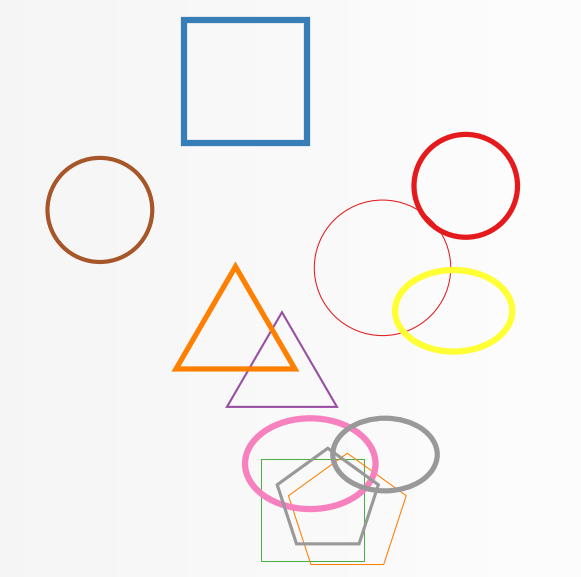[{"shape": "circle", "thickness": 0.5, "radius": 0.59, "center": [0.658, 0.535]}, {"shape": "circle", "thickness": 2.5, "radius": 0.45, "center": [0.801, 0.677]}, {"shape": "square", "thickness": 3, "radius": 0.53, "center": [0.422, 0.859]}, {"shape": "square", "thickness": 0.5, "radius": 0.44, "center": [0.537, 0.116]}, {"shape": "triangle", "thickness": 1, "radius": 0.55, "center": [0.485, 0.349]}, {"shape": "triangle", "thickness": 2.5, "radius": 0.59, "center": [0.405, 0.419]}, {"shape": "pentagon", "thickness": 0.5, "radius": 0.53, "center": [0.598, 0.108]}, {"shape": "oval", "thickness": 3, "radius": 0.5, "center": [0.78, 0.461]}, {"shape": "circle", "thickness": 2, "radius": 0.45, "center": [0.172, 0.636]}, {"shape": "oval", "thickness": 3, "radius": 0.56, "center": [0.534, 0.196]}, {"shape": "pentagon", "thickness": 1.5, "radius": 0.46, "center": [0.564, 0.131]}, {"shape": "oval", "thickness": 2.5, "radius": 0.45, "center": [0.662, 0.212]}]